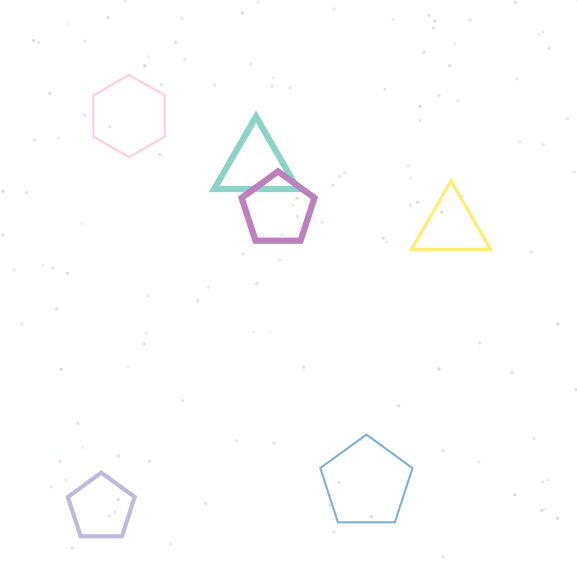[{"shape": "triangle", "thickness": 3, "radius": 0.42, "center": [0.443, 0.714]}, {"shape": "pentagon", "thickness": 2, "radius": 0.3, "center": [0.175, 0.12]}, {"shape": "pentagon", "thickness": 1, "radius": 0.42, "center": [0.634, 0.163]}, {"shape": "hexagon", "thickness": 1, "radius": 0.36, "center": [0.223, 0.798]}, {"shape": "pentagon", "thickness": 3, "radius": 0.33, "center": [0.481, 0.636]}, {"shape": "triangle", "thickness": 1.5, "radius": 0.39, "center": [0.781, 0.607]}]